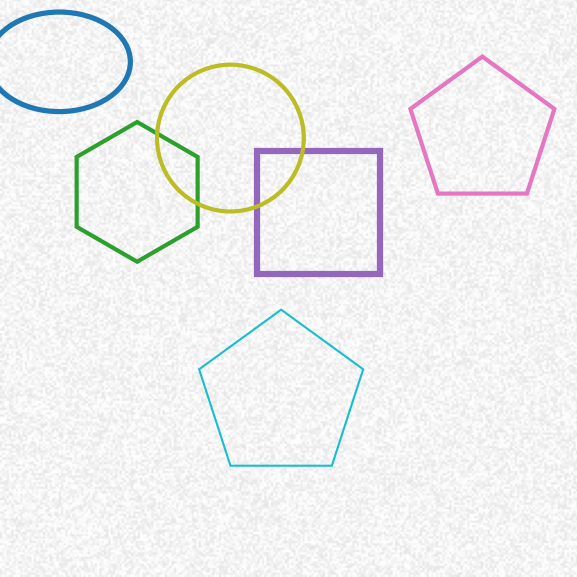[{"shape": "oval", "thickness": 2.5, "radius": 0.62, "center": [0.103, 0.892]}, {"shape": "hexagon", "thickness": 2, "radius": 0.6, "center": [0.237, 0.667]}, {"shape": "square", "thickness": 3, "radius": 0.53, "center": [0.551, 0.632]}, {"shape": "pentagon", "thickness": 2, "radius": 0.66, "center": [0.835, 0.77]}, {"shape": "circle", "thickness": 2, "radius": 0.64, "center": [0.399, 0.76]}, {"shape": "pentagon", "thickness": 1, "radius": 0.75, "center": [0.487, 0.314]}]